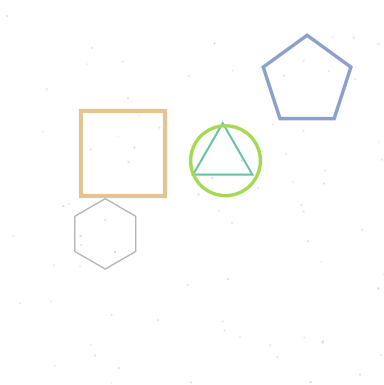[{"shape": "triangle", "thickness": 1.5, "radius": 0.45, "center": [0.579, 0.591]}, {"shape": "pentagon", "thickness": 2.5, "radius": 0.6, "center": [0.798, 0.789]}, {"shape": "circle", "thickness": 2.5, "radius": 0.45, "center": [0.586, 0.583]}, {"shape": "square", "thickness": 3, "radius": 0.55, "center": [0.32, 0.601]}, {"shape": "hexagon", "thickness": 1, "radius": 0.46, "center": [0.273, 0.393]}]